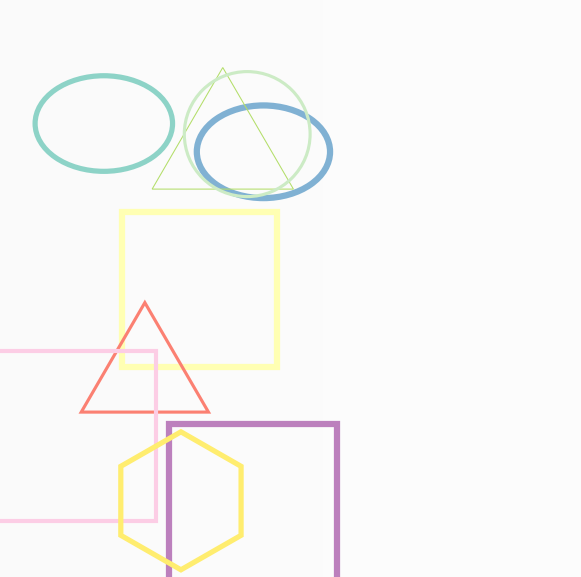[{"shape": "oval", "thickness": 2.5, "radius": 0.59, "center": [0.179, 0.785]}, {"shape": "square", "thickness": 3, "radius": 0.67, "center": [0.344, 0.498]}, {"shape": "triangle", "thickness": 1.5, "radius": 0.63, "center": [0.249, 0.349]}, {"shape": "oval", "thickness": 3, "radius": 0.57, "center": [0.453, 0.736]}, {"shape": "triangle", "thickness": 0.5, "radius": 0.7, "center": [0.383, 0.742]}, {"shape": "square", "thickness": 2, "radius": 0.74, "center": [0.122, 0.244]}, {"shape": "square", "thickness": 3, "radius": 0.72, "center": [0.435, 0.121]}, {"shape": "circle", "thickness": 1.5, "radius": 0.54, "center": [0.425, 0.767]}, {"shape": "hexagon", "thickness": 2.5, "radius": 0.6, "center": [0.311, 0.132]}]